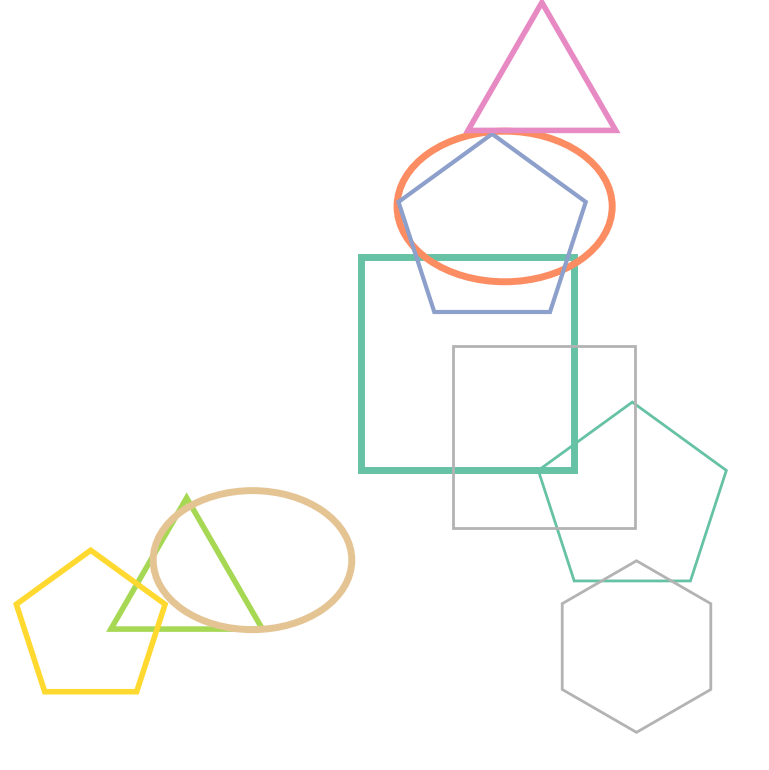[{"shape": "pentagon", "thickness": 1, "radius": 0.64, "center": [0.821, 0.349]}, {"shape": "square", "thickness": 2.5, "radius": 0.69, "center": [0.607, 0.528]}, {"shape": "oval", "thickness": 2.5, "radius": 0.7, "center": [0.655, 0.732]}, {"shape": "pentagon", "thickness": 1.5, "radius": 0.64, "center": [0.639, 0.698]}, {"shape": "triangle", "thickness": 2, "radius": 0.55, "center": [0.704, 0.886]}, {"shape": "triangle", "thickness": 2, "radius": 0.57, "center": [0.242, 0.24]}, {"shape": "pentagon", "thickness": 2, "radius": 0.51, "center": [0.118, 0.184]}, {"shape": "oval", "thickness": 2.5, "radius": 0.64, "center": [0.328, 0.273]}, {"shape": "hexagon", "thickness": 1, "radius": 0.56, "center": [0.827, 0.16]}, {"shape": "square", "thickness": 1, "radius": 0.59, "center": [0.706, 0.433]}]